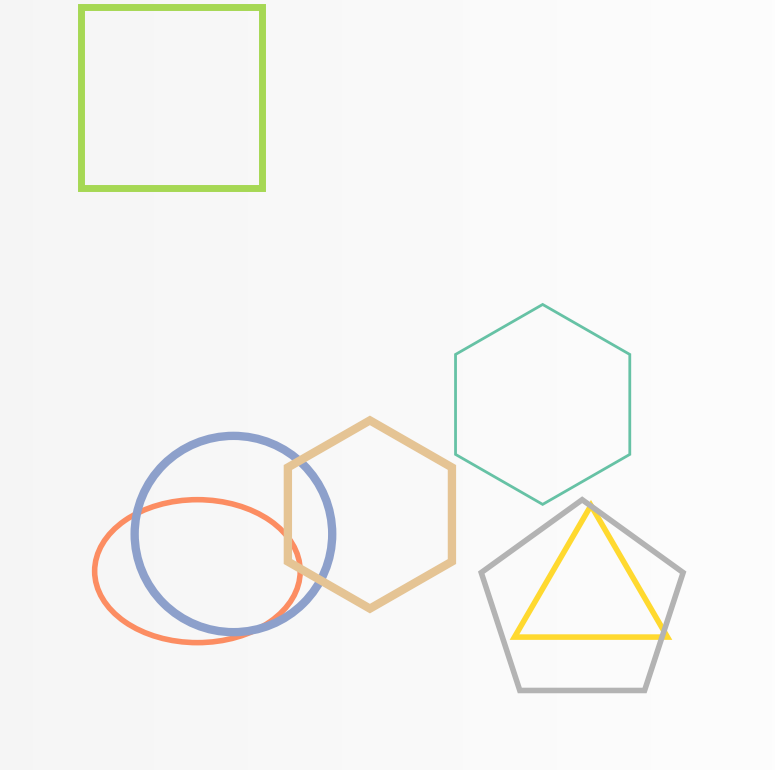[{"shape": "hexagon", "thickness": 1, "radius": 0.65, "center": [0.7, 0.475]}, {"shape": "oval", "thickness": 2, "radius": 0.66, "center": [0.255, 0.258]}, {"shape": "circle", "thickness": 3, "radius": 0.64, "center": [0.301, 0.306]}, {"shape": "square", "thickness": 2.5, "radius": 0.59, "center": [0.221, 0.873]}, {"shape": "triangle", "thickness": 2, "radius": 0.57, "center": [0.763, 0.23]}, {"shape": "hexagon", "thickness": 3, "radius": 0.61, "center": [0.477, 0.332]}, {"shape": "pentagon", "thickness": 2, "radius": 0.68, "center": [0.751, 0.214]}]